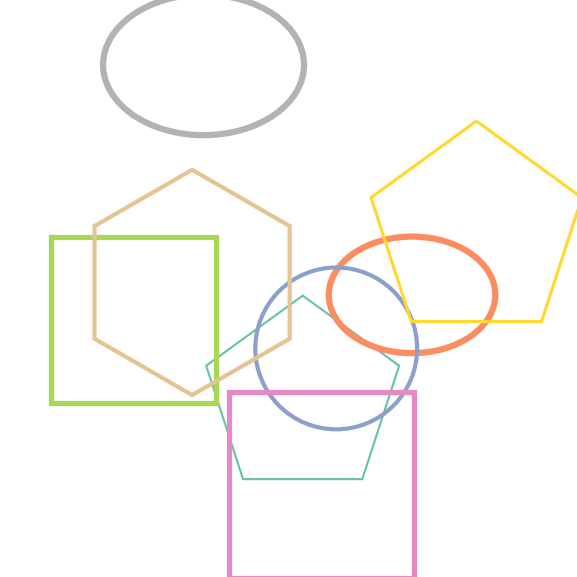[{"shape": "pentagon", "thickness": 1, "radius": 0.88, "center": [0.524, 0.312]}, {"shape": "oval", "thickness": 3, "radius": 0.72, "center": [0.714, 0.489]}, {"shape": "circle", "thickness": 2, "radius": 0.7, "center": [0.582, 0.396]}, {"shape": "square", "thickness": 2.5, "radius": 0.8, "center": [0.556, 0.159]}, {"shape": "square", "thickness": 2.5, "radius": 0.72, "center": [0.231, 0.445]}, {"shape": "pentagon", "thickness": 1.5, "radius": 0.96, "center": [0.825, 0.598]}, {"shape": "hexagon", "thickness": 2, "radius": 0.98, "center": [0.333, 0.51]}, {"shape": "oval", "thickness": 3, "radius": 0.87, "center": [0.352, 0.887]}]